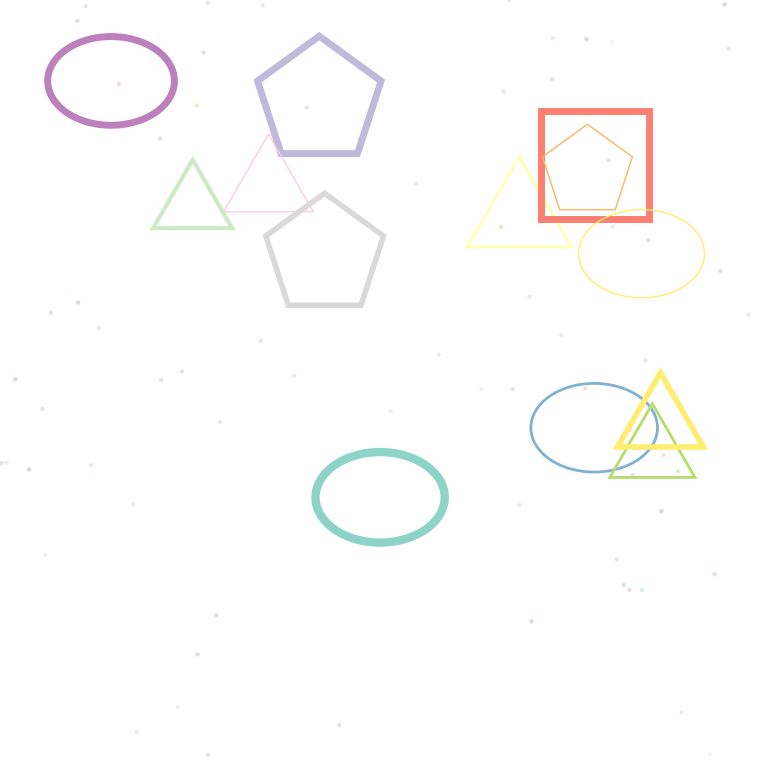[{"shape": "oval", "thickness": 3, "radius": 0.42, "center": [0.494, 0.354]}, {"shape": "triangle", "thickness": 1, "radius": 0.39, "center": [0.674, 0.718]}, {"shape": "pentagon", "thickness": 2.5, "radius": 0.42, "center": [0.415, 0.869]}, {"shape": "square", "thickness": 2.5, "radius": 0.35, "center": [0.773, 0.786]}, {"shape": "oval", "thickness": 1, "radius": 0.41, "center": [0.772, 0.445]}, {"shape": "pentagon", "thickness": 0.5, "radius": 0.31, "center": [0.763, 0.777]}, {"shape": "triangle", "thickness": 1, "radius": 0.32, "center": [0.847, 0.412]}, {"shape": "triangle", "thickness": 0.5, "radius": 0.34, "center": [0.349, 0.759]}, {"shape": "pentagon", "thickness": 2, "radius": 0.4, "center": [0.422, 0.669]}, {"shape": "oval", "thickness": 2.5, "radius": 0.41, "center": [0.144, 0.895]}, {"shape": "triangle", "thickness": 1.5, "radius": 0.3, "center": [0.25, 0.733]}, {"shape": "oval", "thickness": 0.5, "radius": 0.41, "center": [0.833, 0.671]}, {"shape": "triangle", "thickness": 2, "radius": 0.32, "center": [0.858, 0.452]}]